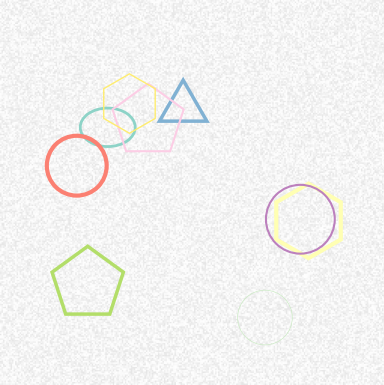[{"shape": "oval", "thickness": 2, "radius": 0.36, "center": [0.28, 0.669]}, {"shape": "hexagon", "thickness": 3, "radius": 0.48, "center": [0.801, 0.426]}, {"shape": "circle", "thickness": 3, "radius": 0.39, "center": [0.199, 0.57]}, {"shape": "triangle", "thickness": 2.5, "radius": 0.36, "center": [0.476, 0.721]}, {"shape": "pentagon", "thickness": 2.5, "radius": 0.49, "center": [0.228, 0.263]}, {"shape": "pentagon", "thickness": 1.5, "radius": 0.49, "center": [0.385, 0.686]}, {"shape": "circle", "thickness": 1.5, "radius": 0.45, "center": [0.78, 0.431]}, {"shape": "circle", "thickness": 0.5, "radius": 0.36, "center": [0.688, 0.175]}, {"shape": "hexagon", "thickness": 1, "radius": 0.39, "center": [0.336, 0.731]}]